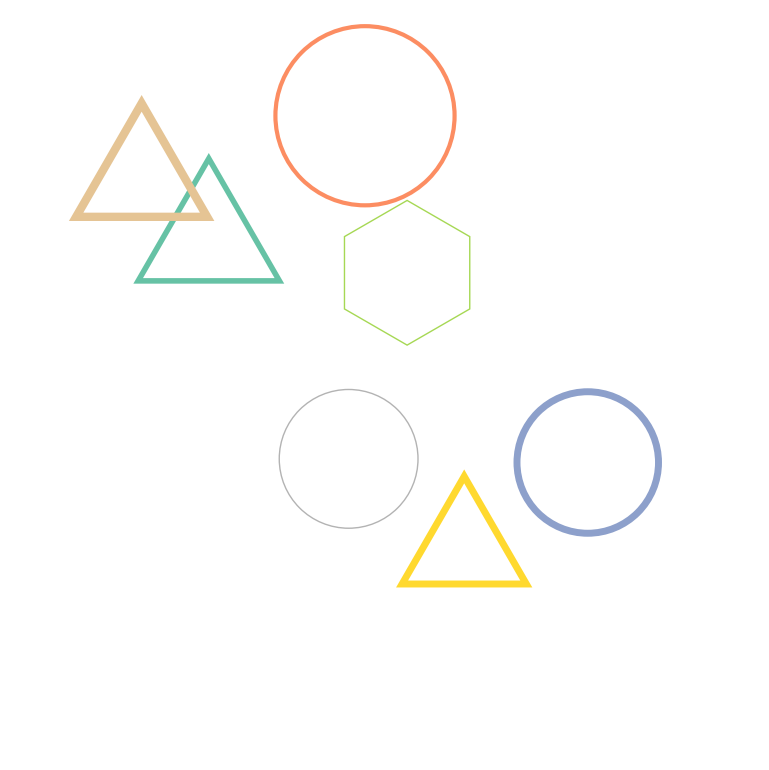[{"shape": "triangle", "thickness": 2, "radius": 0.53, "center": [0.271, 0.688]}, {"shape": "circle", "thickness": 1.5, "radius": 0.58, "center": [0.474, 0.85]}, {"shape": "circle", "thickness": 2.5, "radius": 0.46, "center": [0.763, 0.399]}, {"shape": "hexagon", "thickness": 0.5, "radius": 0.47, "center": [0.529, 0.646]}, {"shape": "triangle", "thickness": 2.5, "radius": 0.47, "center": [0.603, 0.288]}, {"shape": "triangle", "thickness": 3, "radius": 0.49, "center": [0.184, 0.768]}, {"shape": "circle", "thickness": 0.5, "radius": 0.45, "center": [0.453, 0.404]}]